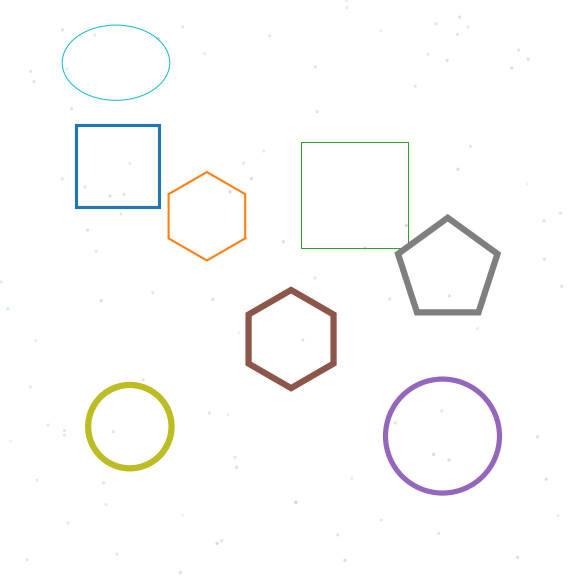[{"shape": "square", "thickness": 1.5, "radius": 0.36, "center": [0.204, 0.712]}, {"shape": "hexagon", "thickness": 1, "radius": 0.38, "center": [0.358, 0.625]}, {"shape": "square", "thickness": 0.5, "radius": 0.46, "center": [0.613, 0.662]}, {"shape": "circle", "thickness": 2.5, "radius": 0.49, "center": [0.766, 0.244]}, {"shape": "hexagon", "thickness": 3, "radius": 0.42, "center": [0.504, 0.412]}, {"shape": "pentagon", "thickness": 3, "radius": 0.45, "center": [0.775, 0.531]}, {"shape": "circle", "thickness": 3, "radius": 0.36, "center": [0.225, 0.26]}, {"shape": "oval", "thickness": 0.5, "radius": 0.47, "center": [0.201, 0.891]}]